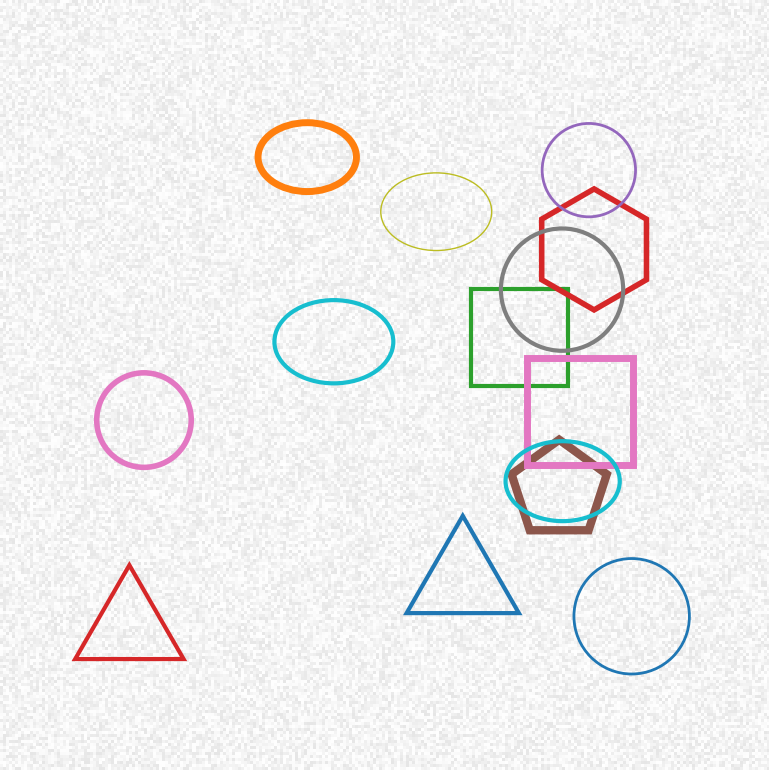[{"shape": "circle", "thickness": 1, "radius": 0.37, "center": [0.82, 0.2]}, {"shape": "triangle", "thickness": 1.5, "radius": 0.42, "center": [0.601, 0.246]}, {"shape": "oval", "thickness": 2.5, "radius": 0.32, "center": [0.399, 0.796]}, {"shape": "square", "thickness": 1.5, "radius": 0.31, "center": [0.675, 0.562]}, {"shape": "triangle", "thickness": 1.5, "radius": 0.41, "center": [0.168, 0.185]}, {"shape": "hexagon", "thickness": 2, "radius": 0.39, "center": [0.772, 0.676]}, {"shape": "circle", "thickness": 1, "radius": 0.3, "center": [0.765, 0.779]}, {"shape": "pentagon", "thickness": 3, "radius": 0.33, "center": [0.726, 0.364]}, {"shape": "circle", "thickness": 2, "radius": 0.31, "center": [0.187, 0.454]}, {"shape": "square", "thickness": 2.5, "radius": 0.35, "center": [0.753, 0.466]}, {"shape": "circle", "thickness": 1.5, "radius": 0.4, "center": [0.73, 0.624]}, {"shape": "oval", "thickness": 0.5, "radius": 0.36, "center": [0.567, 0.725]}, {"shape": "oval", "thickness": 1.5, "radius": 0.39, "center": [0.434, 0.556]}, {"shape": "oval", "thickness": 1.5, "radius": 0.37, "center": [0.731, 0.375]}]